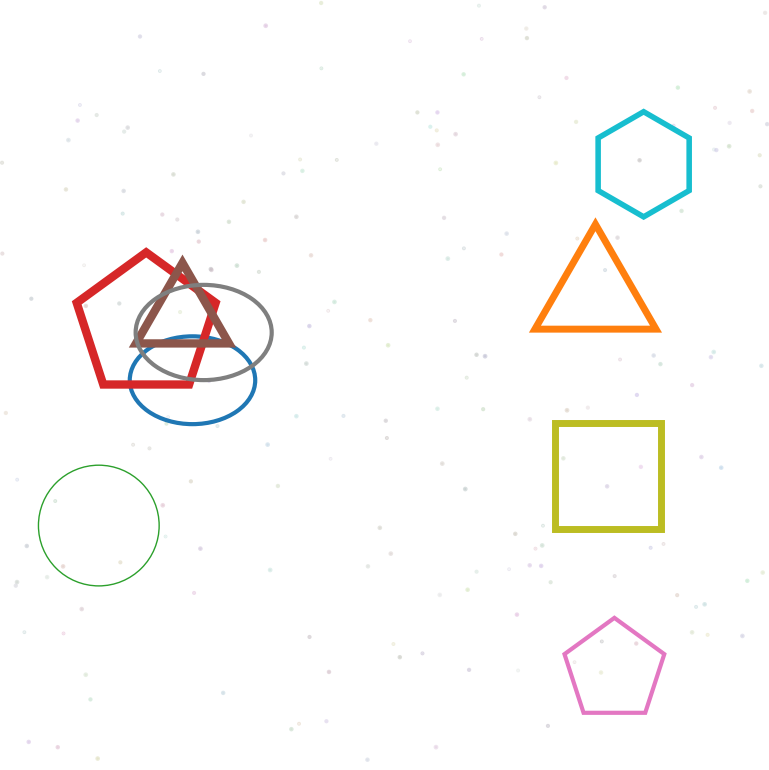[{"shape": "oval", "thickness": 1.5, "radius": 0.41, "center": [0.25, 0.506]}, {"shape": "triangle", "thickness": 2.5, "radius": 0.45, "center": [0.773, 0.618]}, {"shape": "circle", "thickness": 0.5, "radius": 0.39, "center": [0.128, 0.317]}, {"shape": "pentagon", "thickness": 3, "radius": 0.47, "center": [0.19, 0.577]}, {"shape": "triangle", "thickness": 3, "radius": 0.35, "center": [0.237, 0.589]}, {"shape": "pentagon", "thickness": 1.5, "radius": 0.34, "center": [0.798, 0.129]}, {"shape": "oval", "thickness": 1.5, "radius": 0.44, "center": [0.265, 0.568]}, {"shape": "square", "thickness": 2.5, "radius": 0.34, "center": [0.79, 0.382]}, {"shape": "hexagon", "thickness": 2, "radius": 0.34, "center": [0.836, 0.787]}]